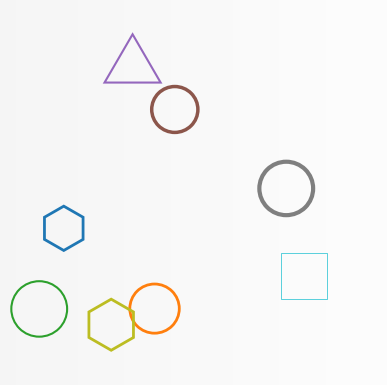[{"shape": "hexagon", "thickness": 2, "radius": 0.29, "center": [0.165, 0.407]}, {"shape": "circle", "thickness": 2, "radius": 0.32, "center": [0.399, 0.198]}, {"shape": "circle", "thickness": 1.5, "radius": 0.36, "center": [0.101, 0.198]}, {"shape": "triangle", "thickness": 1.5, "radius": 0.42, "center": [0.342, 0.827]}, {"shape": "circle", "thickness": 2.5, "radius": 0.3, "center": [0.451, 0.716]}, {"shape": "circle", "thickness": 3, "radius": 0.35, "center": [0.739, 0.511]}, {"shape": "hexagon", "thickness": 2, "radius": 0.33, "center": [0.287, 0.157]}, {"shape": "square", "thickness": 0.5, "radius": 0.3, "center": [0.784, 0.284]}]